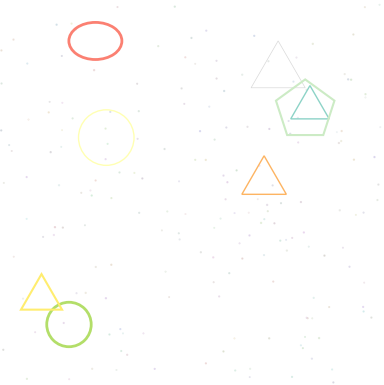[{"shape": "triangle", "thickness": 1, "radius": 0.29, "center": [0.805, 0.72]}, {"shape": "circle", "thickness": 1, "radius": 0.36, "center": [0.276, 0.643]}, {"shape": "oval", "thickness": 2, "radius": 0.34, "center": [0.248, 0.894]}, {"shape": "triangle", "thickness": 1, "radius": 0.33, "center": [0.686, 0.529]}, {"shape": "circle", "thickness": 2, "radius": 0.29, "center": [0.179, 0.157]}, {"shape": "triangle", "thickness": 0.5, "radius": 0.41, "center": [0.722, 0.813]}, {"shape": "pentagon", "thickness": 1.5, "radius": 0.4, "center": [0.793, 0.714]}, {"shape": "triangle", "thickness": 1.5, "radius": 0.31, "center": [0.108, 0.226]}]